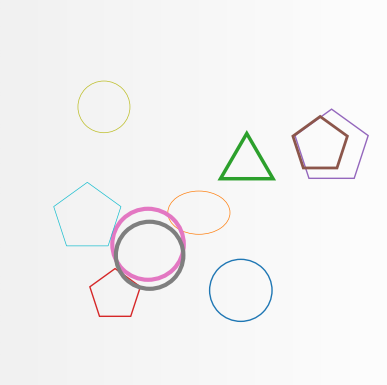[{"shape": "circle", "thickness": 1, "radius": 0.4, "center": [0.621, 0.246]}, {"shape": "oval", "thickness": 0.5, "radius": 0.4, "center": [0.513, 0.448]}, {"shape": "triangle", "thickness": 2.5, "radius": 0.39, "center": [0.637, 0.575]}, {"shape": "pentagon", "thickness": 1, "radius": 0.34, "center": [0.297, 0.234]}, {"shape": "pentagon", "thickness": 1, "radius": 0.5, "center": [0.856, 0.617]}, {"shape": "pentagon", "thickness": 2, "radius": 0.37, "center": [0.826, 0.624]}, {"shape": "circle", "thickness": 3, "radius": 0.46, "center": [0.382, 0.366]}, {"shape": "circle", "thickness": 3, "radius": 0.44, "center": [0.386, 0.337]}, {"shape": "circle", "thickness": 0.5, "radius": 0.34, "center": [0.268, 0.722]}, {"shape": "pentagon", "thickness": 0.5, "radius": 0.46, "center": [0.225, 0.435]}]